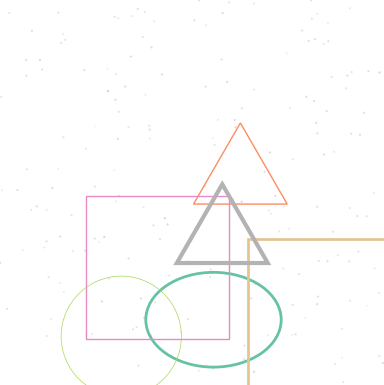[{"shape": "oval", "thickness": 2, "radius": 0.88, "center": [0.555, 0.17]}, {"shape": "triangle", "thickness": 1, "radius": 0.7, "center": [0.624, 0.54]}, {"shape": "square", "thickness": 1, "radius": 0.93, "center": [0.409, 0.305]}, {"shape": "circle", "thickness": 0.5, "radius": 0.78, "center": [0.315, 0.127]}, {"shape": "square", "thickness": 2, "radius": 1.0, "center": [0.844, 0.179]}, {"shape": "triangle", "thickness": 3, "radius": 0.68, "center": [0.577, 0.385]}]